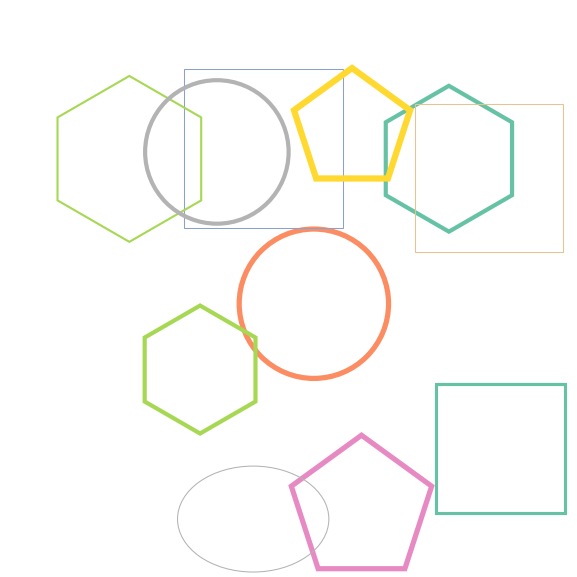[{"shape": "square", "thickness": 1.5, "radius": 0.56, "center": [0.866, 0.223]}, {"shape": "hexagon", "thickness": 2, "radius": 0.63, "center": [0.777, 0.724]}, {"shape": "circle", "thickness": 2.5, "radius": 0.65, "center": [0.544, 0.473]}, {"shape": "square", "thickness": 0.5, "radius": 0.69, "center": [0.456, 0.743]}, {"shape": "pentagon", "thickness": 2.5, "radius": 0.64, "center": [0.626, 0.118]}, {"shape": "hexagon", "thickness": 2, "radius": 0.55, "center": [0.346, 0.359]}, {"shape": "hexagon", "thickness": 1, "radius": 0.72, "center": [0.224, 0.724]}, {"shape": "pentagon", "thickness": 3, "radius": 0.53, "center": [0.61, 0.776]}, {"shape": "square", "thickness": 0.5, "radius": 0.64, "center": [0.847, 0.692]}, {"shape": "oval", "thickness": 0.5, "radius": 0.66, "center": [0.438, 0.1]}, {"shape": "circle", "thickness": 2, "radius": 0.62, "center": [0.376, 0.736]}]